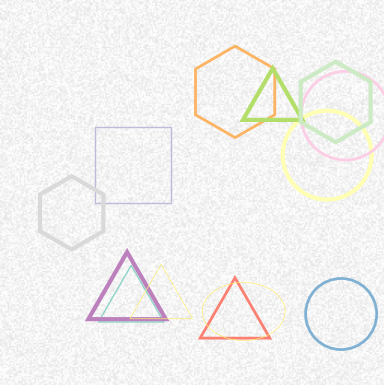[{"shape": "triangle", "thickness": 1, "radius": 0.49, "center": [0.341, 0.213]}, {"shape": "circle", "thickness": 3, "radius": 0.58, "center": [0.85, 0.597]}, {"shape": "square", "thickness": 1, "radius": 0.49, "center": [0.346, 0.572]}, {"shape": "triangle", "thickness": 2, "radius": 0.52, "center": [0.61, 0.174]}, {"shape": "circle", "thickness": 2, "radius": 0.46, "center": [0.886, 0.184]}, {"shape": "hexagon", "thickness": 2, "radius": 0.59, "center": [0.611, 0.761]}, {"shape": "triangle", "thickness": 3, "radius": 0.45, "center": [0.708, 0.733]}, {"shape": "circle", "thickness": 2, "radius": 0.58, "center": [0.897, 0.7]}, {"shape": "hexagon", "thickness": 3, "radius": 0.48, "center": [0.186, 0.447]}, {"shape": "triangle", "thickness": 3, "radius": 0.58, "center": [0.33, 0.229]}, {"shape": "hexagon", "thickness": 3, "radius": 0.52, "center": [0.872, 0.735]}, {"shape": "triangle", "thickness": 0.5, "radius": 0.47, "center": [0.419, 0.219]}, {"shape": "oval", "thickness": 0.5, "radius": 0.54, "center": [0.633, 0.191]}]